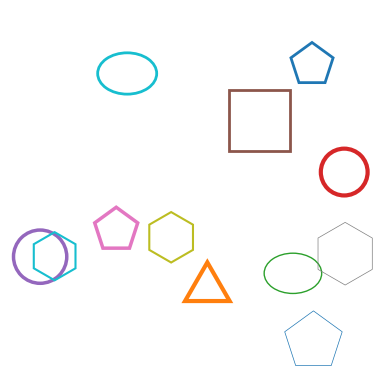[{"shape": "pentagon", "thickness": 0.5, "radius": 0.39, "center": [0.814, 0.114]}, {"shape": "pentagon", "thickness": 2, "radius": 0.29, "center": [0.81, 0.832]}, {"shape": "triangle", "thickness": 3, "radius": 0.33, "center": [0.539, 0.252]}, {"shape": "oval", "thickness": 1, "radius": 0.37, "center": [0.761, 0.29]}, {"shape": "circle", "thickness": 3, "radius": 0.3, "center": [0.894, 0.553]}, {"shape": "circle", "thickness": 2.5, "radius": 0.35, "center": [0.104, 0.333]}, {"shape": "square", "thickness": 2, "radius": 0.4, "center": [0.674, 0.688]}, {"shape": "pentagon", "thickness": 2.5, "radius": 0.29, "center": [0.302, 0.403]}, {"shape": "hexagon", "thickness": 0.5, "radius": 0.41, "center": [0.897, 0.341]}, {"shape": "hexagon", "thickness": 1.5, "radius": 0.33, "center": [0.445, 0.384]}, {"shape": "oval", "thickness": 2, "radius": 0.38, "center": [0.33, 0.809]}, {"shape": "hexagon", "thickness": 1.5, "radius": 0.31, "center": [0.142, 0.334]}]